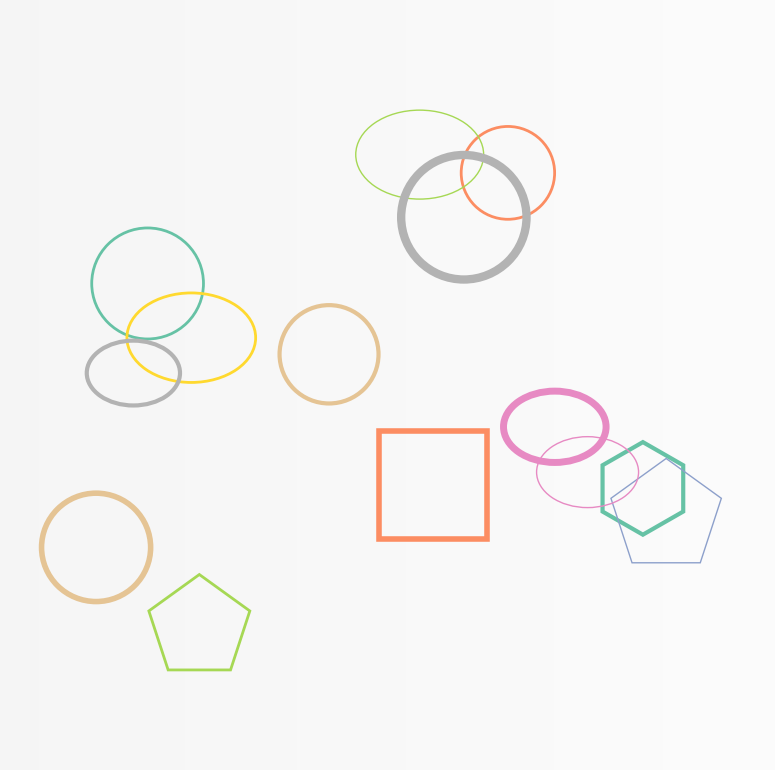[{"shape": "hexagon", "thickness": 1.5, "radius": 0.3, "center": [0.83, 0.366]}, {"shape": "circle", "thickness": 1, "radius": 0.36, "center": [0.19, 0.632]}, {"shape": "circle", "thickness": 1, "radius": 0.3, "center": [0.655, 0.775]}, {"shape": "square", "thickness": 2, "radius": 0.35, "center": [0.558, 0.37]}, {"shape": "pentagon", "thickness": 0.5, "radius": 0.37, "center": [0.86, 0.33]}, {"shape": "oval", "thickness": 2.5, "radius": 0.33, "center": [0.716, 0.446]}, {"shape": "oval", "thickness": 0.5, "radius": 0.33, "center": [0.758, 0.387]}, {"shape": "oval", "thickness": 0.5, "radius": 0.41, "center": [0.542, 0.799]}, {"shape": "pentagon", "thickness": 1, "radius": 0.34, "center": [0.257, 0.185]}, {"shape": "oval", "thickness": 1, "radius": 0.42, "center": [0.247, 0.561]}, {"shape": "circle", "thickness": 2, "radius": 0.35, "center": [0.124, 0.289]}, {"shape": "circle", "thickness": 1.5, "radius": 0.32, "center": [0.425, 0.54]}, {"shape": "circle", "thickness": 3, "radius": 0.4, "center": [0.599, 0.718]}, {"shape": "oval", "thickness": 1.5, "radius": 0.3, "center": [0.172, 0.516]}]